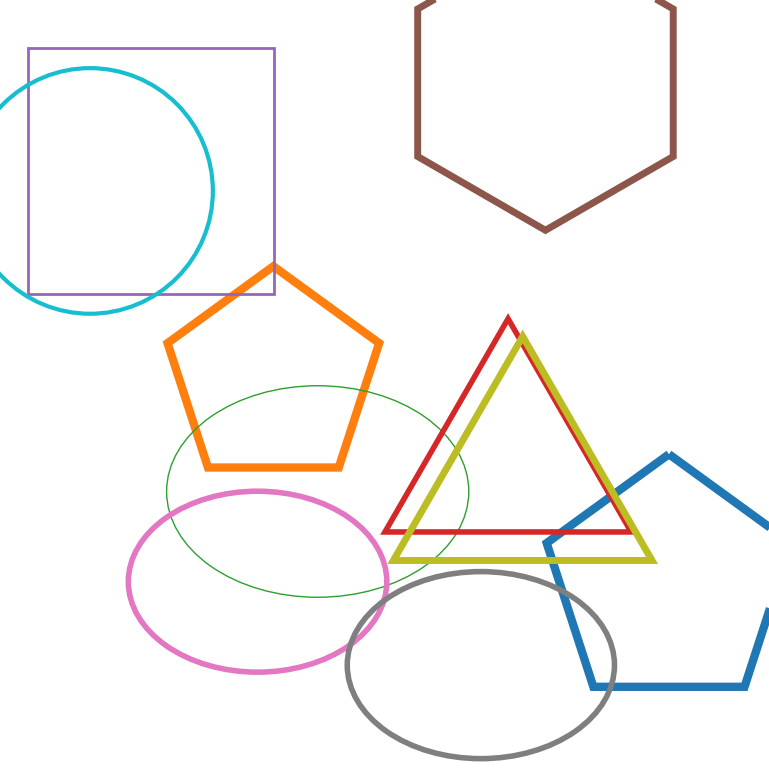[{"shape": "pentagon", "thickness": 3, "radius": 0.83, "center": [0.869, 0.243]}, {"shape": "pentagon", "thickness": 3, "radius": 0.72, "center": [0.355, 0.51]}, {"shape": "oval", "thickness": 0.5, "radius": 0.98, "center": [0.413, 0.362]}, {"shape": "triangle", "thickness": 2, "radius": 0.92, "center": [0.66, 0.401]}, {"shape": "square", "thickness": 1, "radius": 0.8, "center": [0.196, 0.778]}, {"shape": "hexagon", "thickness": 2.5, "radius": 0.96, "center": [0.708, 0.893]}, {"shape": "oval", "thickness": 2, "radius": 0.84, "center": [0.334, 0.245]}, {"shape": "oval", "thickness": 2, "radius": 0.87, "center": [0.625, 0.136]}, {"shape": "triangle", "thickness": 2.5, "radius": 0.97, "center": [0.679, 0.369]}, {"shape": "circle", "thickness": 1.5, "radius": 0.8, "center": [0.117, 0.752]}]